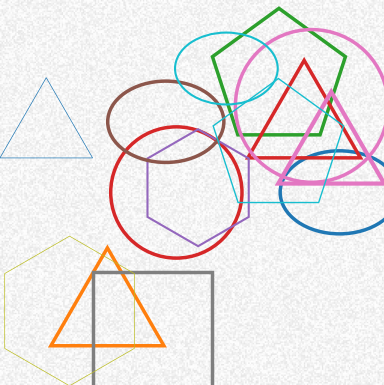[{"shape": "oval", "thickness": 2.5, "radius": 0.77, "center": [0.882, 0.5]}, {"shape": "triangle", "thickness": 0.5, "radius": 0.69, "center": [0.12, 0.659]}, {"shape": "triangle", "thickness": 2.5, "radius": 0.85, "center": [0.279, 0.187]}, {"shape": "pentagon", "thickness": 2.5, "radius": 0.91, "center": [0.725, 0.797]}, {"shape": "circle", "thickness": 2.5, "radius": 0.85, "center": [0.458, 0.5]}, {"shape": "triangle", "thickness": 2.5, "radius": 0.84, "center": [0.79, 0.674]}, {"shape": "hexagon", "thickness": 1.5, "radius": 0.76, "center": [0.515, 0.512]}, {"shape": "oval", "thickness": 2.5, "radius": 0.75, "center": [0.431, 0.684]}, {"shape": "triangle", "thickness": 3, "radius": 0.79, "center": [0.86, 0.603]}, {"shape": "circle", "thickness": 2.5, "radius": 0.99, "center": [0.81, 0.725]}, {"shape": "square", "thickness": 2.5, "radius": 0.78, "center": [0.396, 0.139]}, {"shape": "hexagon", "thickness": 0.5, "radius": 0.97, "center": [0.181, 0.192]}, {"shape": "pentagon", "thickness": 1, "radius": 0.89, "center": [0.723, 0.618]}, {"shape": "oval", "thickness": 1.5, "radius": 0.67, "center": [0.588, 0.822]}]